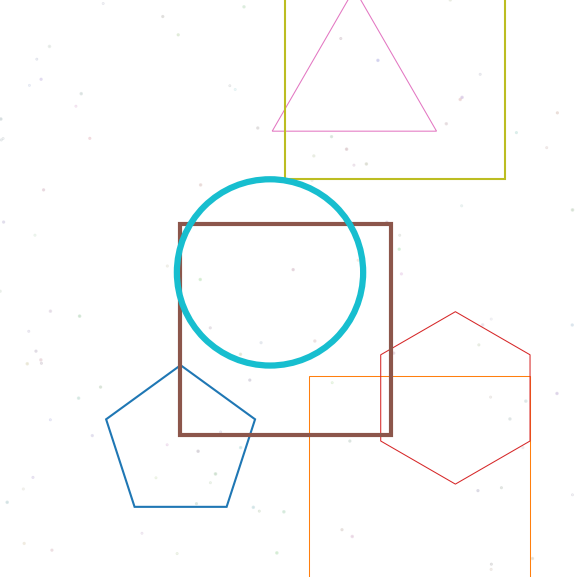[{"shape": "pentagon", "thickness": 1, "radius": 0.68, "center": [0.313, 0.231]}, {"shape": "square", "thickness": 0.5, "radius": 0.96, "center": [0.727, 0.157]}, {"shape": "hexagon", "thickness": 0.5, "radius": 0.75, "center": [0.789, 0.31]}, {"shape": "square", "thickness": 2, "radius": 0.91, "center": [0.494, 0.428]}, {"shape": "triangle", "thickness": 0.5, "radius": 0.82, "center": [0.614, 0.854]}, {"shape": "square", "thickness": 1, "radius": 0.95, "center": [0.684, 0.879]}, {"shape": "circle", "thickness": 3, "radius": 0.81, "center": [0.468, 0.527]}]